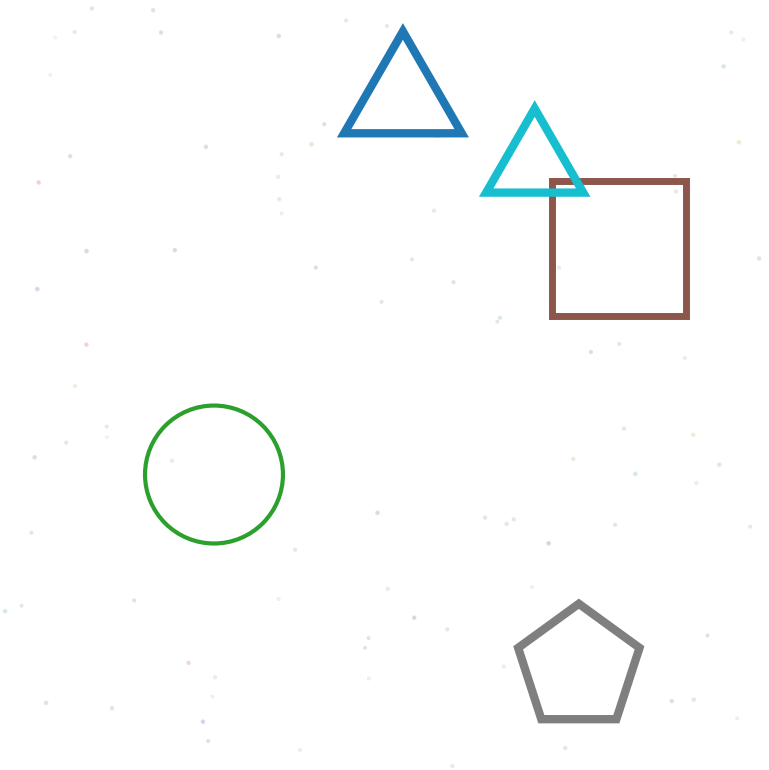[{"shape": "triangle", "thickness": 3, "radius": 0.44, "center": [0.523, 0.871]}, {"shape": "circle", "thickness": 1.5, "radius": 0.45, "center": [0.278, 0.384]}, {"shape": "square", "thickness": 2.5, "radius": 0.44, "center": [0.804, 0.678]}, {"shape": "pentagon", "thickness": 3, "radius": 0.41, "center": [0.752, 0.133]}, {"shape": "triangle", "thickness": 3, "radius": 0.36, "center": [0.694, 0.786]}]